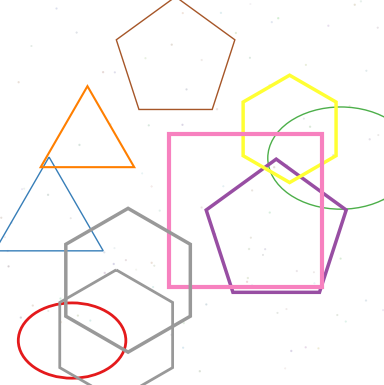[{"shape": "oval", "thickness": 2, "radius": 0.7, "center": [0.187, 0.115]}, {"shape": "triangle", "thickness": 1, "radius": 0.81, "center": [0.127, 0.43]}, {"shape": "oval", "thickness": 1, "radius": 0.95, "center": [0.885, 0.589]}, {"shape": "pentagon", "thickness": 2.5, "radius": 0.96, "center": [0.717, 0.395]}, {"shape": "triangle", "thickness": 1.5, "radius": 0.7, "center": [0.227, 0.636]}, {"shape": "hexagon", "thickness": 2.5, "radius": 0.7, "center": [0.752, 0.665]}, {"shape": "pentagon", "thickness": 1, "radius": 0.81, "center": [0.456, 0.847]}, {"shape": "square", "thickness": 3, "radius": 0.99, "center": [0.639, 0.453]}, {"shape": "hexagon", "thickness": 2.5, "radius": 0.93, "center": [0.333, 0.272]}, {"shape": "hexagon", "thickness": 2, "radius": 0.85, "center": [0.302, 0.13]}]